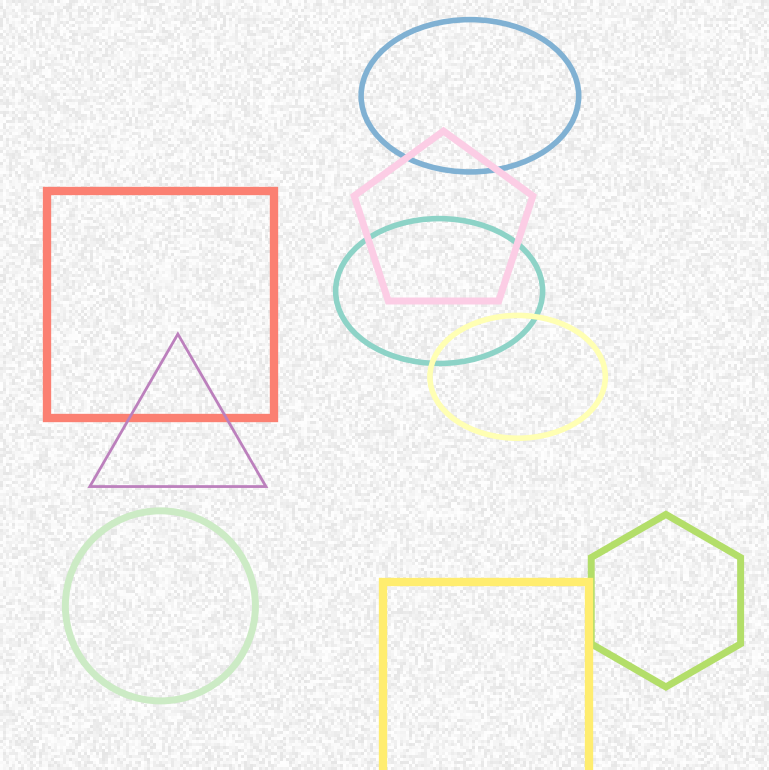[{"shape": "oval", "thickness": 2, "radius": 0.67, "center": [0.57, 0.622]}, {"shape": "oval", "thickness": 2, "radius": 0.57, "center": [0.672, 0.511]}, {"shape": "square", "thickness": 3, "radius": 0.74, "center": [0.208, 0.604]}, {"shape": "oval", "thickness": 2, "radius": 0.71, "center": [0.61, 0.876]}, {"shape": "hexagon", "thickness": 2.5, "radius": 0.56, "center": [0.865, 0.22]}, {"shape": "pentagon", "thickness": 2.5, "radius": 0.61, "center": [0.576, 0.708]}, {"shape": "triangle", "thickness": 1, "radius": 0.66, "center": [0.231, 0.434]}, {"shape": "circle", "thickness": 2.5, "radius": 0.62, "center": [0.208, 0.213]}, {"shape": "square", "thickness": 3, "radius": 0.67, "center": [0.631, 0.11]}]